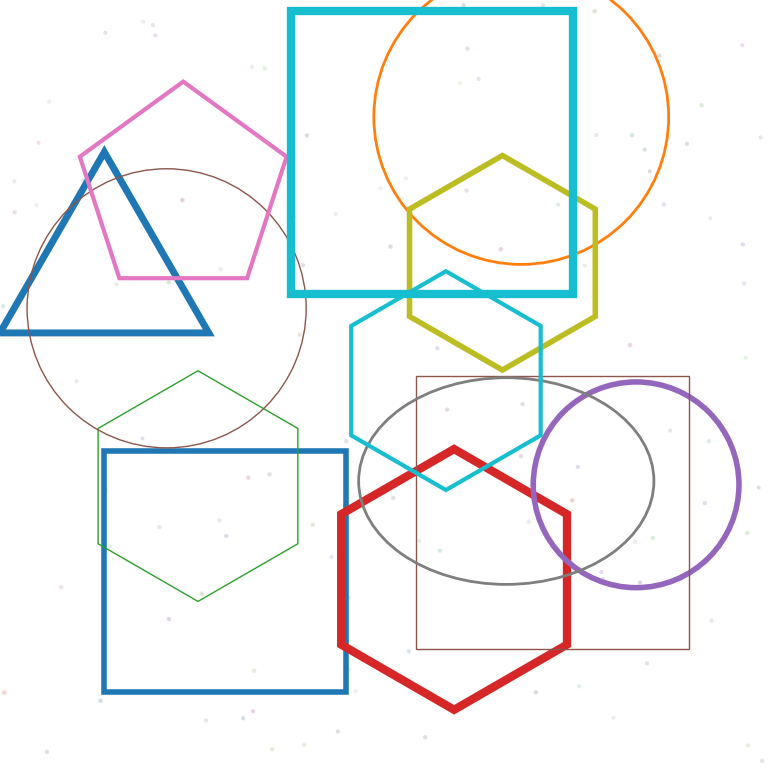[{"shape": "square", "thickness": 2, "radius": 0.78, "center": [0.292, 0.258]}, {"shape": "triangle", "thickness": 2.5, "radius": 0.78, "center": [0.136, 0.646]}, {"shape": "circle", "thickness": 1, "radius": 0.96, "center": [0.677, 0.848]}, {"shape": "hexagon", "thickness": 0.5, "radius": 0.75, "center": [0.257, 0.369]}, {"shape": "hexagon", "thickness": 3, "radius": 0.85, "center": [0.59, 0.247]}, {"shape": "circle", "thickness": 2, "radius": 0.67, "center": [0.826, 0.37]}, {"shape": "square", "thickness": 0.5, "radius": 0.89, "center": [0.718, 0.334]}, {"shape": "circle", "thickness": 0.5, "radius": 0.91, "center": [0.216, 0.6]}, {"shape": "pentagon", "thickness": 1.5, "radius": 0.71, "center": [0.238, 0.753]}, {"shape": "oval", "thickness": 1, "radius": 0.96, "center": [0.658, 0.375]}, {"shape": "hexagon", "thickness": 2, "radius": 0.7, "center": [0.652, 0.659]}, {"shape": "square", "thickness": 3, "radius": 0.92, "center": [0.561, 0.802]}, {"shape": "hexagon", "thickness": 1.5, "radius": 0.71, "center": [0.579, 0.506]}]